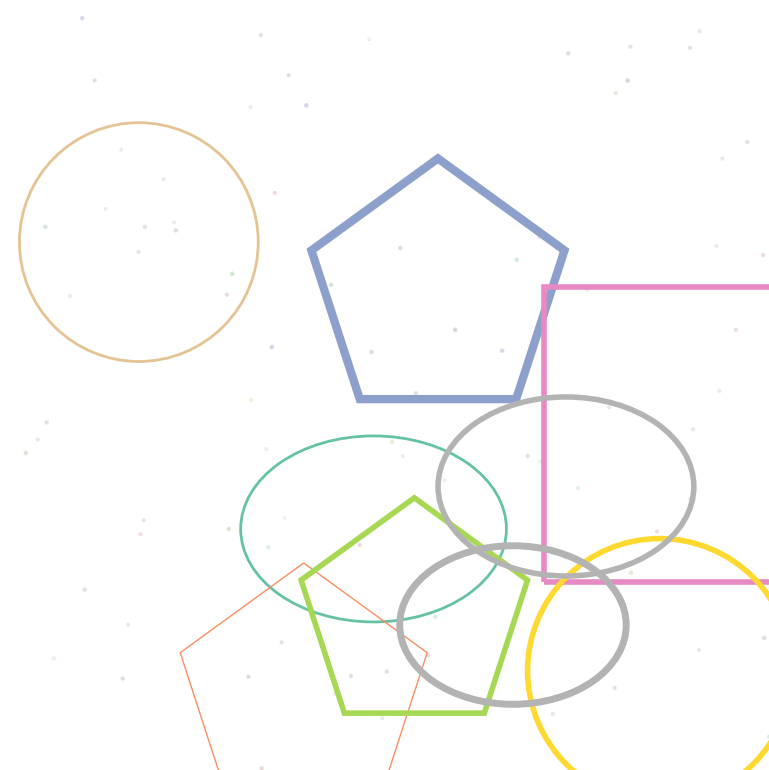[{"shape": "oval", "thickness": 1, "radius": 0.86, "center": [0.485, 0.313]}, {"shape": "pentagon", "thickness": 0.5, "radius": 0.84, "center": [0.394, 0.1]}, {"shape": "pentagon", "thickness": 3, "radius": 0.86, "center": [0.569, 0.621]}, {"shape": "square", "thickness": 2, "radius": 0.96, "center": [0.898, 0.436]}, {"shape": "pentagon", "thickness": 2, "radius": 0.77, "center": [0.538, 0.199]}, {"shape": "circle", "thickness": 2, "radius": 0.86, "center": [0.857, 0.129]}, {"shape": "circle", "thickness": 1, "radius": 0.78, "center": [0.18, 0.686]}, {"shape": "oval", "thickness": 2.5, "radius": 0.74, "center": [0.666, 0.188]}, {"shape": "oval", "thickness": 2, "radius": 0.83, "center": [0.735, 0.368]}]